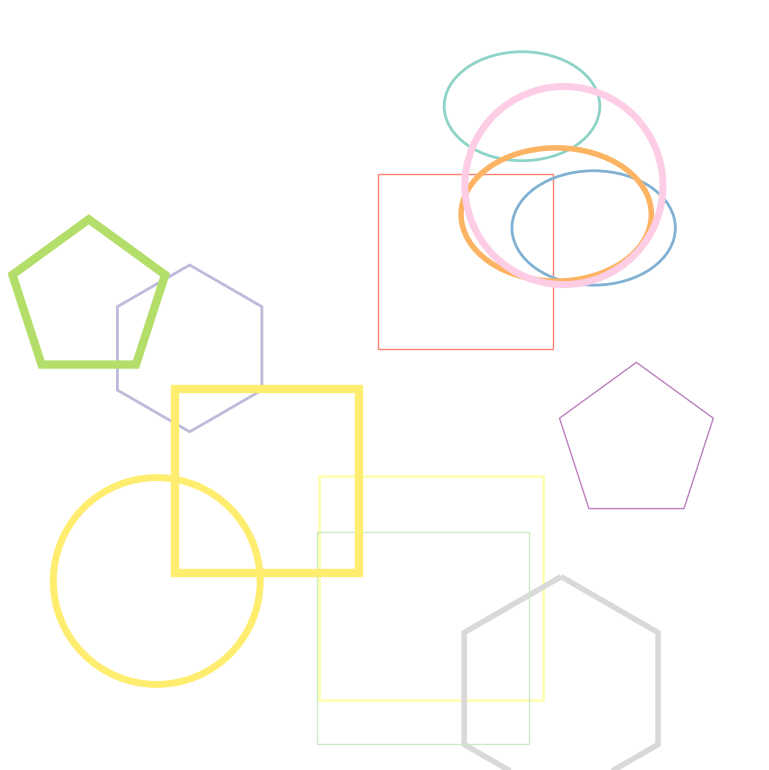[{"shape": "oval", "thickness": 1, "radius": 0.51, "center": [0.678, 0.862]}, {"shape": "square", "thickness": 1, "radius": 0.73, "center": [0.56, 0.236]}, {"shape": "hexagon", "thickness": 1, "radius": 0.54, "center": [0.246, 0.548]}, {"shape": "square", "thickness": 0.5, "radius": 0.57, "center": [0.604, 0.66]}, {"shape": "oval", "thickness": 1, "radius": 0.53, "center": [0.771, 0.704]}, {"shape": "oval", "thickness": 2, "radius": 0.62, "center": [0.722, 0.721]}, {"shape": "pentagon", "thickness": 3, "radius": 0.52, "center": [0.115, 0.611]}, {"shape": "circle", "thickness": 2.5, "radius": 0.64, "center": [0.732, 0.759]}, {"shape": "hexagon", "thickness": 2, "radius": 0.73, "center": [0.729, 0.106]}, {"shape": "pentagon", "thickness": 0.5, "radius": 0.53, "center": [0.827, 0.424]}, {"shape": "square", "thickness": 0.5, "radius": 0.69, "center": [0.549, 0.171]}, {"shape": "square", "thickness": 3, "radius": 0.6, "center": [0.347, 0.375]}, {"shape": "circle", "thickness": 2.5, "radius": 0.67, "center": [0.204, 0.245]}]